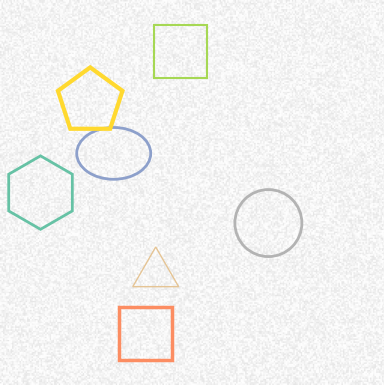[{"shape": "hexagon", "thickness": 2, "radius": 0.48, "center": [0.105, 0.5]}, {"shape": "square", "thickness": 2.5, "radius": 0.34, "center": [0.377, 0.134]}, {"shape": "oval", "thickness": 2, "radius": 0.48, "center": [0.295, 0.602]}, {"shape": "square", "thickness": 1.5, "radius": 0.34, "center": [0.47, 0.866]}, {"shape": "pentagon", "thickness": 3, "radius": 0.44, "center": [0.234, 0.737]}, {"shape": "triangle", "thickness": 1, "radius": 0.34, "center": [0.404, 0.29]}, {"shape": "circle", "thickness": 2, "radius": 0.44, "center": [0.697, 0.421]}]